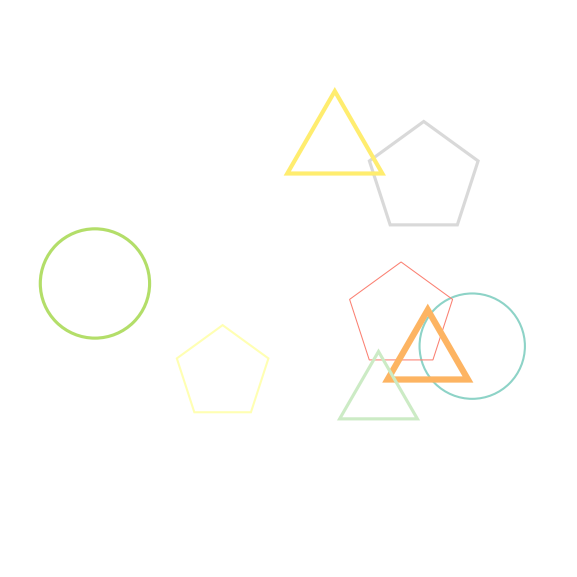[{"shape": "circle", "thickness": 1, "radius": 0.46, "center": [0.818, 0.4]}, {"shape": "pentagon", "thickness": 1, "radius": 0.42, "center": [0.386, 0.353]}, {"shape": "pentagon", "thickness": 0.5, "radius": 0.47, "center": [0.695, 0.452]}, {"shape": "triangle", "thickness": 3, "radius": 0.4, "center": [0.741, 0.382]}, {"shape": "circle", "thickness": 1.5, "radius": 0.47, "center": [0.164, 0.508]}, {"shape": "pentagon", "thickness": 1.5, "radius": 0.49, "center": [0.734, 0.69]}, {"shape": "triangle", "thickness": 1.5, "radius": 0.39, "center": [0.655, 0.313]}, {"shape": "triangle", "thickness": 2, "radius": 0.48, "center": [0.58, 0.746]}]